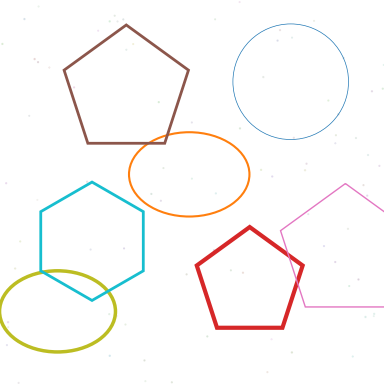[{"shape": "circle", "thickness": 0.5, "radius": 0.75, "center": [0.755, 0.788]}, {"shape": "oval", "thickness": 1.5, "radius": 0.78, "center": [0.491, 0.547]}, {"shape": "pentagon", "thickness": 3, "radius": 0.72, "center": [0.649, 0.266]}, {"shape": "pentagon", "thickness": 2, "radius": 0.85, "center": [0.328, 0.765]}, {"shape": "pentagon", "thickness": 1, "radius": 0.89, "center": [0.897, 0.346]}, {"shape": "oval", "thickness": 2.5, "radius": 0.75, "center": [0.149, 0.191]}, {"shape": "hexagon", "thickness": 2, "radius": 0.77, "center": [0.239, 0.373]}]